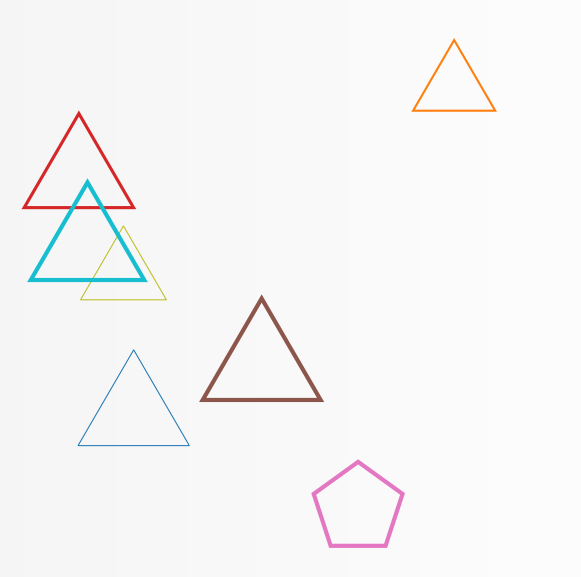[{"shape": "triangle", "thickness": 0.5, "radius": 0.55, "center": [0.23, 0.283]}, {"shape": "triangle", "thickness": 1, "radius": 0.41, "center": [0.781, 0.848]}, {"shape": "triangle", "thickness": 1.5, "radius": 0.54, "center": [0.136, 0.694]}, {"shape": "triangle", "thickness": 2, "radius": 0.59, "center": [0.45, 0.365]}, {"shape": "pentagon", "thickness": 2, "radius": 0.4, "center": [0.616, 0.119]}, {"shape": "triangle", "thickness": 0.5, "radius": 0.43, "center": [0.212, 0.523]}, {"shape": "triangle", "thickness": 2, "radius": 0.56, "center": [0.151, 0.571]}]